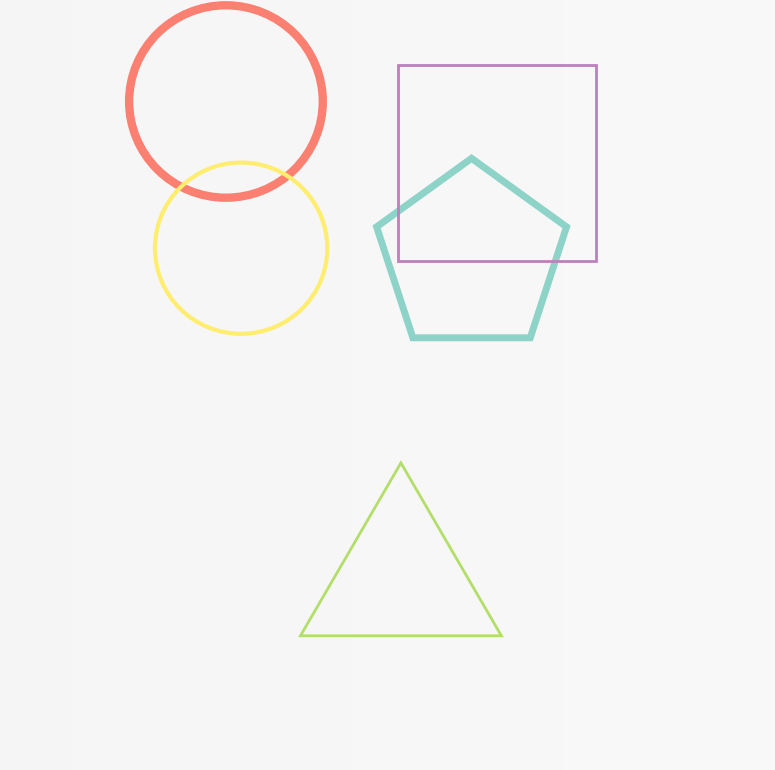[{"shape": "pentagon", "thickness": 2.5, "radius": 0.64, "center": [0.608, 0.666]}, {"shape": "circle", "thickness": 3, "radius": 0.62, "center": [0.292, 0.868]}, {"shape": "triangle", "thickness": 1, "radius": 0.75, "center": [0.517, 0.249]}, {"shape": "square", "thickness": 1, "radius": 0.64, "center": [0.641, 0.788]}, {"shape": "circle", "thickness": 1.5, "radius": 0.56, "center": [0.311, 0.678]}]